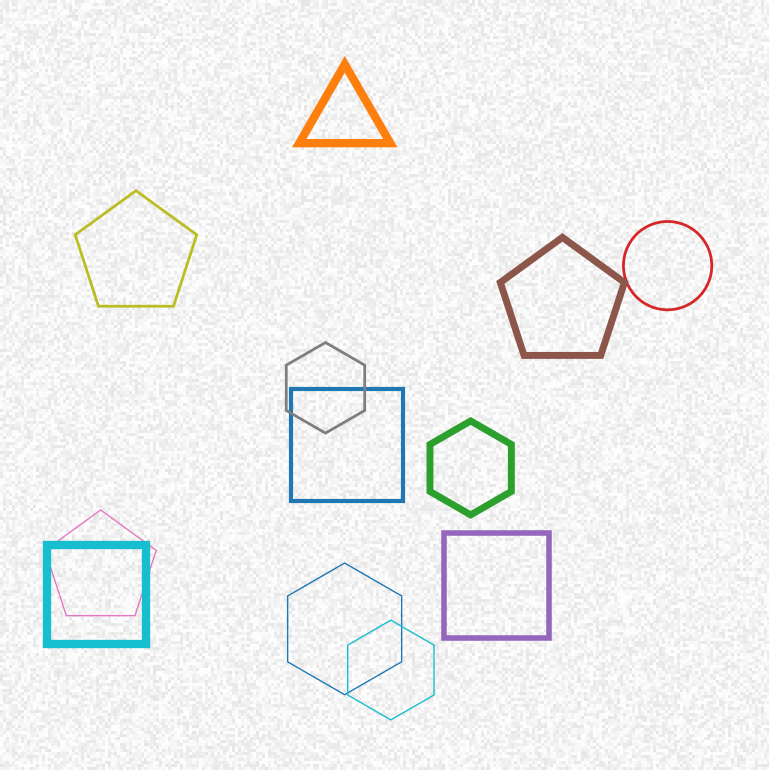[{"shape": "square", "thickness": 1.5, "radius": 0.36, "center": [0.45, 0.422]}, {"shape": "hexagon", "thickness": 0.5, "radius": 0.43, "center": [0.448, 0.183]}, {"shape": "triangle", "thickness": 3, "radius": 0.34, "center": [0.448, 0.848]}, {"shape": "hexagon", "thickness": 2.5, "radius": 0.31, "center": [0.611, 0.392]}, {"shape": "circle", "thickness": 1, "radius": 0.29, "center": [0.867, 0.655]}, {"shape": "square", "thickness": 2, "radius": 0.34, "center": [0.645, 0.24]}, {"shape": "pentagon", "thickness": 2.5, "radius": 0.42, "center": [0.73, 0.607]}, {"shape": "pentagon", "thickness": 0.5, "radius": 0.38, "center": [0.131, 0.262]}, {"shape": "hexagon", "thickness": 1, "radius": 0.29, "center": [0.423, 0.496]}, {"shape": "pentagon", "thickness": 1, "radius": 0.41, "center": [0.177, 0.669]}, {"shape": "square", "thickness": 3, "radius": 0.32, "center": [0.125, 0.228]}, {"shape": "hexagon", "thickness": 0.5, "radius": 0.32, "center": [0.508, 0.13]}]